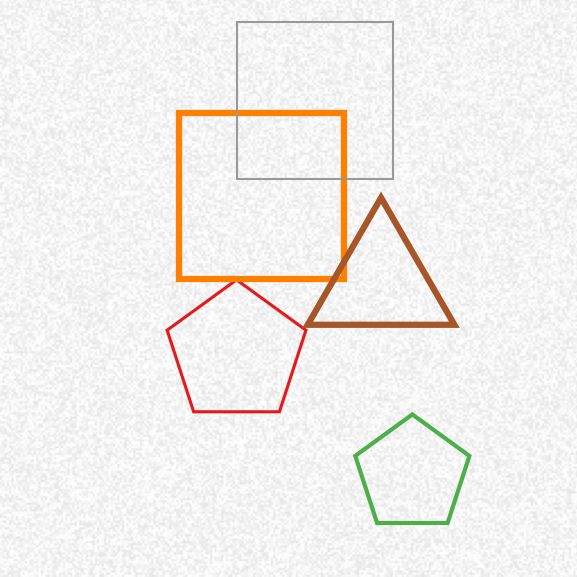[{"shape": "pentagon", "thickness": 1.5, "radius": 0.63, "center": [0.41, 0.388]}, {"shape": "pentagon", "thickness": 2, "radius": 0.52, "center": [0.714, 0.178]}, {"shape": "square", "thickness": 3, "radius": 0.72, "center": [0.453, 0.66]}, {"shape": "triangle", "thickness": 3, "radius": 0.73, "center": [0.66, 0.51]}, {"shape": "square", "thickness": 1, "radius": 0.68, "center": [0.545, 0.825]}]